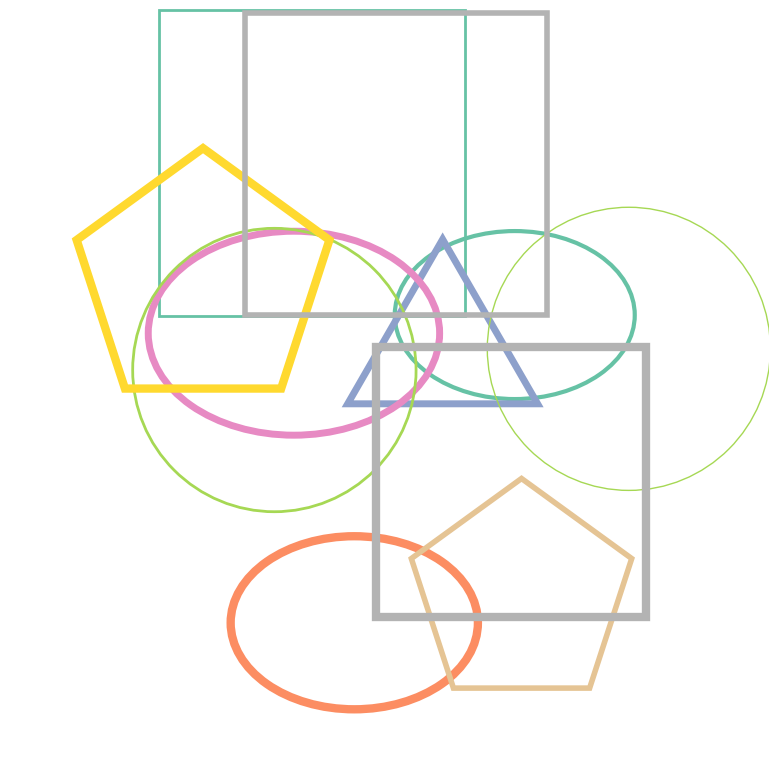[{"shape": "oval", "thickness": 1.5, "radius": 0.78, "center": [0.669, 0.591]}, {"shape": "square", "thickness": 1, "radius": 0.99, "center": [0.405, 0.789]}, {"shape": "oval", "thickness": 3, "radius": 0.8, "center": [0.46, 0.191]}, {"shape": "triangle", "thickness": 2.5, "radius": 0.71, "center": [0.575, 0.547]}, {"shape": "oval", "thickness": 2.5, "radius": 0.95, "center": [0.382, 0.567]}, {"shape": "circle", "thickness": 1, "radius": 0.92, "center": [0.356, 0.519]}, {"shape": "circle", "thickness": 0.5, "radius": 0.92, "center": [0.817, 0.547]}, {"shape": "pentagon", "thickness": 3, "radius": 0.86, "center": [0.264, 0.635]}, {"shape": "pentagon", "thickness": 2, "radius": 0.75, "center": [0.677, 0.228]}, {"shape": "square", "thickness": 3, "radius": 0.88, "center": [0.664, 0.374]}, {"shape": "square", "thickness": 2, "radius": 0.98, "center": [0.514, 0.787]}]